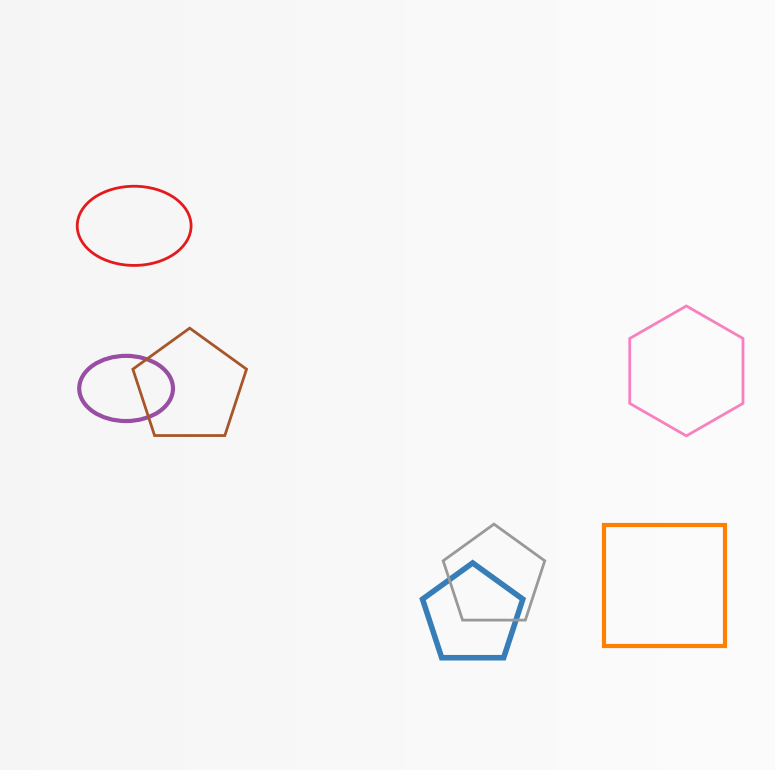[{"shape": "oval", "thickness": 1, "radius": 0.37, "center": [0.173, 0.707]}, {"shape": "pentagon", "thickness": 2, "radius": 0.34, "center": [0.61, 0.201]}, {"shape": "oval", "thickness": 1.5, "radius": 0.3, "center": [0.163, 0.496]}, {"shape": "square", "thickness": 1.5, "radius": 0.39, "center": [0.857, 0.24]}, {"shape": "pentagon", "thickness": 1, "radius": 0.39, "center": [0.245, 0.497]}, {"shape": "hexagon", "thickness": 1, "radius": 0.42, "center": [0.886, 0.518]}, {"shape": "pentagon", "thickness": 1, "radius": 0.34, "center": [0.637, 0.25]}]